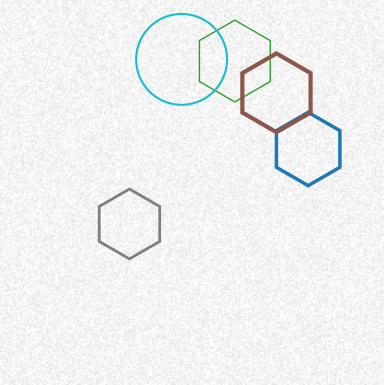[{"shape": "hexagon", "thickness": 2.5, "radius": 0.48, "center": [0.8, 0.613]}, {"shape": "hexagon", "thickness": 1, "radius": 0.53, "center": [0.61, 0.841]}, {"shape": "hexagon", "thickness": 3, "radius": 0.51, "center": [0.718, 0.759]}, {"shape": "hexagon", "thickness": 2, "radius": 0.45, "center": [0.336, 0.418]}, {"shape": "circle", "thickness": 1.5, "radius": 0.59, "center": [0.472, 0.846]}]